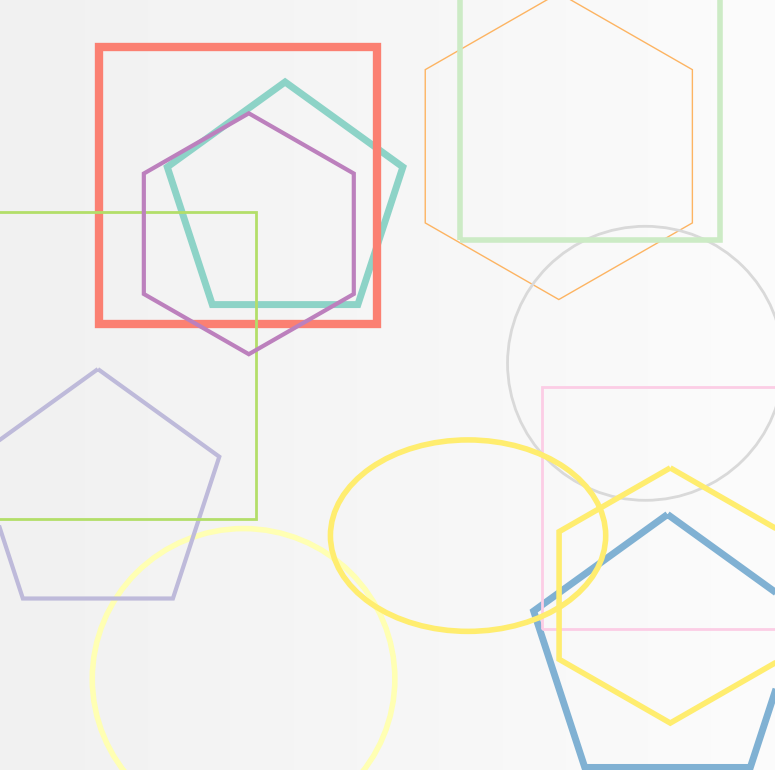[{"shape": "pentagon", "thickness": 2.5, "radius": 0.8, "center": [0.368, 0.734]}, {"shape": "circle", "thickness": 2, "radius": 0.98, "center": [0.314, 0.118]}, {"shape": "pentagon", "thickness": 1.5, "radius": 0.82, "center": [0.126, 0.356]}, {"shape": "square", "thickness": 3, "radius": 0.9, "center": [0.307, 0.759]}, {"shape": "pentagon", "thickness": 2.5, "radius": 0.91, "center": [0.861, 0.15]}, {"shape": "hexagon", "thickness": 0.5, "radius": 1.0, "center": [0.721, 0.81]}, {"shape": "square", "thickness": 1, "radius": 1.0, "center": [0.132, 0.526]}, {"shape": "square", "thickness": 1, "radius": 0.79, "center": [0.856, 0.34]}, {"shape": "circle", "thickness": 1, "radius": 0.89, "center": [0.833, 0.528]}, {"shape": "hexagon", "thickness": 1.5, "radius": 0.78, "center": [0.321, 0.696]}, {"shape": "square", "thickness": 2, "radius": 0.84, "center": [0.762, 0.856]}, {"shape": "oval", "thickness": 2, "radius": 0.89, "center": [0.604, 0.304]}, {"shape": "hexagon", "thickness": 2, "radius": 0.83, "center": [0.865, 0.227]}]